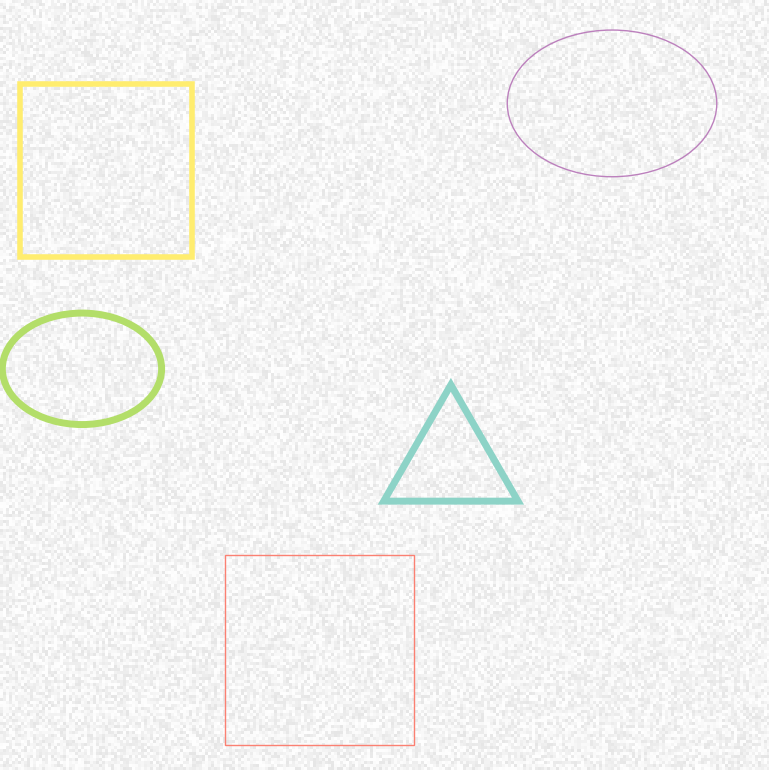[{"shape": "triangle", "thickness": 2.5, "radius": 0.5, "center": [0.586, 0.4]}, {"shape": "square", "thickness": 0.5, "radius": 0.61, "center": [0.415, 0.156]}, {"shape": "oval", "thickness": 2.5, "radius": 0.52, "center": [0.106, 0.521]}, {"shape": "oval", "thickness": 0.5, "radius": 0.68, "center": [0.795, 0.866]}, {"shape": "square", "thickness": 2, "radius": 0.56, "center": [0.137, 0.778]}]